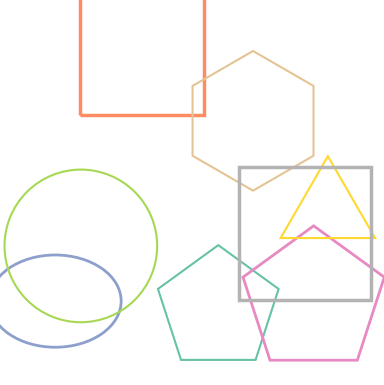[{"shape": "pentagon", "thickness": 1.5, "radius": 0.82, "center": [0.567, 0.198]}, {"shape": "square", "thickness": 2.5, "radius": 0.81, "center": [0.37, 0.862]}, {"shape": "oval", "thickness": 2, "radius": 0.86, "center": [0.144, 0.218]}, {"shape": "pentagon", "thickness": 2, "radius": 0.96, "center": [0.815, 0.22]}, {"shape": "circle", "thickness": 1.5, "radius": 0.99, "center": [0.21, 0.361]}, {"shape": "triangle", "thickness": 1.5, "radius": 0.71, "center": [0.852, 0.453]}, {"shape": "hexagon", "thickness": 1.5, "radius": 0.91, "center": [0.657, 0.686]}, {"shape": "square", "thickness": 2.5, "radius": 0.86, "center": [0.793, 0.394]}]